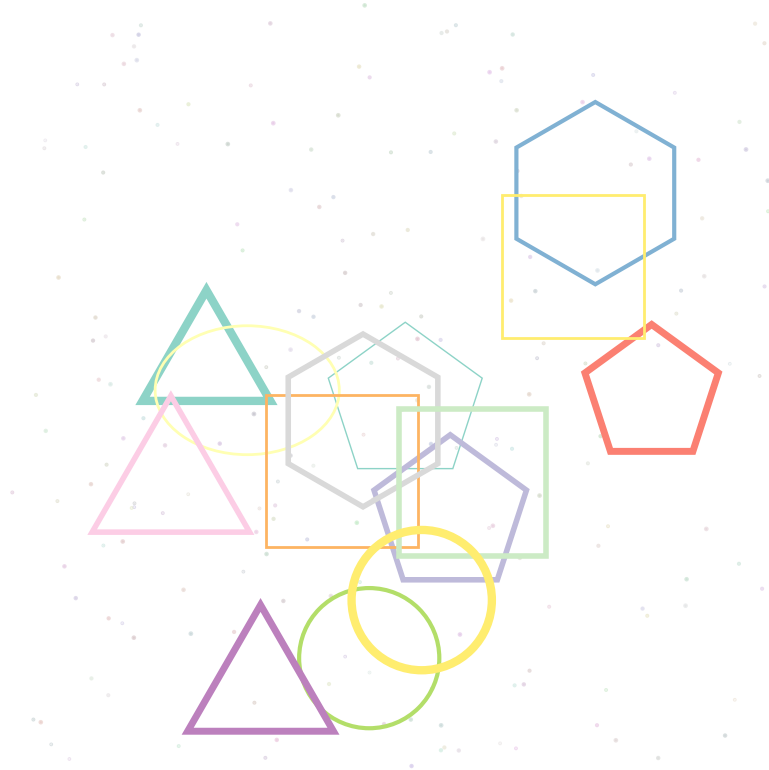[{"shape": "triangle", "thickness": 3, "radius": 0.48, "center": [0.268, 0.527]}, {"shape": "pentagon", "thickness": 0.5, "radius": 0.53, "center": [0.526, 0.476]}, {"shape": "oval", "thickness": 1, "radius": 0.6, "center": [0.321, 0.493]}, {"shape": "pentagon", "thickness": 2, "radius": 0.52, "center": [0.585, 0.331]}, {"shape": "pentagon", "thickness": 2.5, "radius": 0.46, "center": [0.846, 0.488]}, {"shape": "hexagon", "thickness": 1.5, "radius": 0.59, "center": [0.773, 0.749]}, {"shape": "square", "thickness": 1, "radius": 0.49, "center": [0.444, 0.388]}, {"shape": "circle", "thickness": 1.5, "radius": 0.46, "center": [0.48, 0.145]}, {"shape": "triangle", "thickness": 2, "radius": 0.59, "center": [0.222, 0.368]}, {"shape": "hexagon", "thickness": 2, "radius": 0.56, "center": [0.471, 0.454]}, {"shape": "triangle", "thickness": 2.5, "radius": 0.55, "center": [0.338, 0.105]}, {"shape": "square", "thickness": 2, "radius": 0.48, "center": [0.614, 0.373]}, {"shape": "circle", "thickness": 3, "radius": 0.46, "center": [0.548, 0.221]}, {"shape": "square", "thickness": 1, "radius": 0.46, "center": [0.744, 0.654]}]